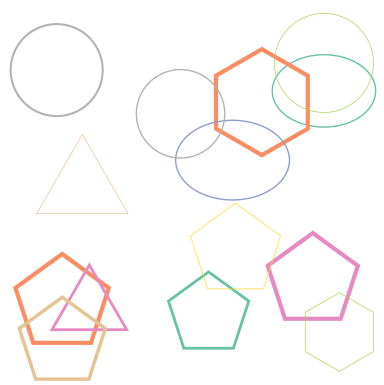[{"shape": "oval", "thickness": 1, "radius": 0.67, "center": [0.841, 0.764]}, {"shape": "pentagon", "thickness": 2, "radius": 0.55, "center": [0.542, 0.184]}, {"shape": "hexagon", "thickness": 3, "radius": 0.69, "center": [0.68, 0.735]}, {"shape": "pentagon", "thickness": 3, "radius": 0.64, "center": [0.161, 0.213]}, {"shape": "oval", "thickness": 1, "radius": 0.74, "center": [0.604, 0.584]}, {"shape": "pentagon", "thickness": 3, "radius": 0.62, "center": [0.812, 0.272]}, {"shape": "triangle", "thickness": 2, "radius": 0.56, "center": [0.232, 0.2]}, {"shape": "circle", "thickness": 0.5, "radius": 0.64, "center": [0.841, 0.837]}, {"shape": "hexagon", "thickness": 0.5, "radius": 0.51, "center": [0.881, 0.138]}, {"shape": "pentagon", "thickness": 0.5, "radius": 0.62, "center": [0.612, 0.349]}, {"shape": "triangle", "thickness": 0.5, "radius": 0.69, "center": [0.214, 0.514]}, {"shape": "pentagon", "thickness": 2.5, "radius": 0.59, "center": [0.162, 0.11]}, {"shape": "circle", "thickness": 1, "radius": 0.57, "center": [0.469, 0.704]}, {"shape": "circle", "thickness": 1.5, "radius": 0.6, "center": [0.147, 0.818]}]